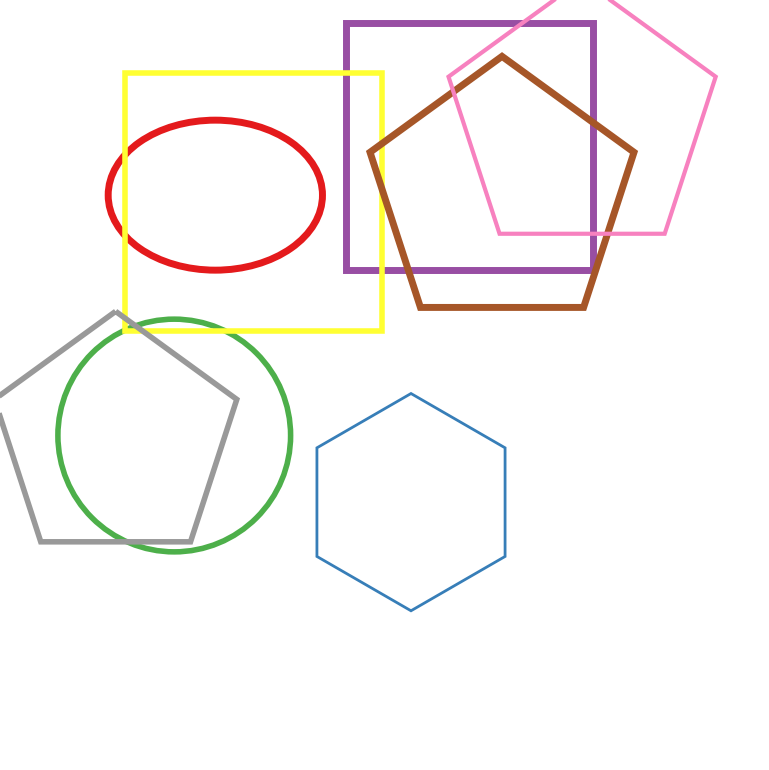[{"shape": "oval", "thickness": 2.5, "radius": 0.7, "center": [0.28, 0.747]}, {"shape": "hexagon", "thickness": 1, "radius": 0.71, "center": [0.534, 0.348]}, {"shape": "circle", "thickness": 2, "radius": 0.76, "center": [0.226, 0.434]}, {"shape": "square", "thickness": 2.5, "radius": 0.8, "center": [0.609, 0.809]}, {"shape": "square", "thickness": 2, "radius": 0.84, "center": [0.329, 0.738]}, {"shape": "pentagon", "thickness": 2.5, "radius": 0.9, "center": [0.652, 0.747]}, {"shape": "pentagon", "thickness": 1.5, "radius": 0.91, "center": [0.756, 0.844]}, {"shape": "pentagon", "thickness": 2, "radius": 0.83, "center": [0.15, 0.43]}]